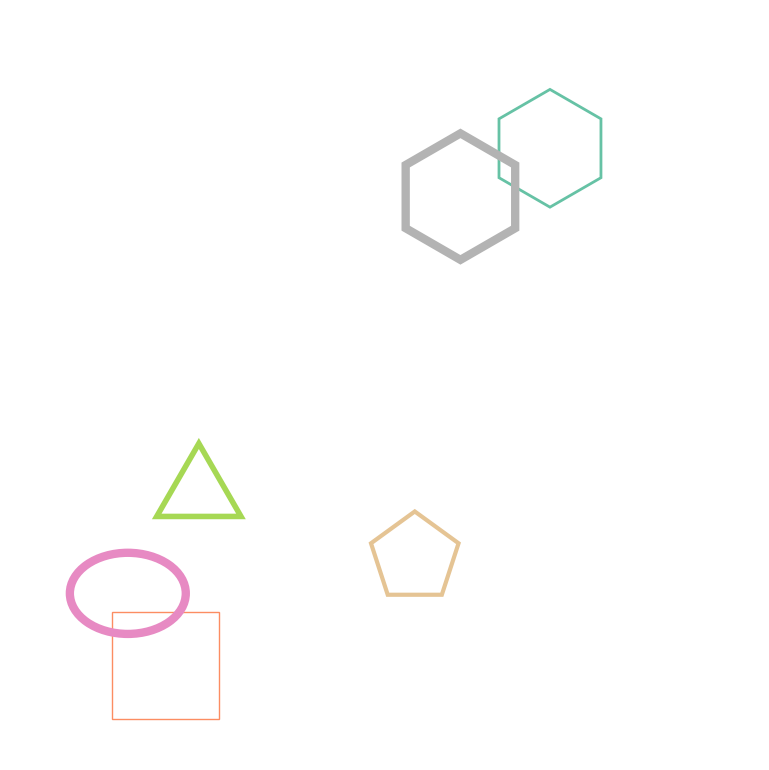[{"shape": "hexagon", "thickness": 1, "radius": 0.38, "center": [0.714, 0.807]}, {"shape": "square", "thickness": 0.5, "radius": 0.35, "center": [0.214, 0.136]}, {"shape": "oval", "thickness": 3, "radius": 0.38, "center": [0.166, 0.229]}, {"shape": "triangle", "thickness": 2, "radius": 0.32, "center": [0.258, 0.361]}, {"shape": "pentagon", "thickness": 1.5, "radius": 0.3, "center": [0.539, 0.276]}, {"shape": "hexagon", "thickness": 3, "radius": 0.41, "center": [0.598, 0.745]}]